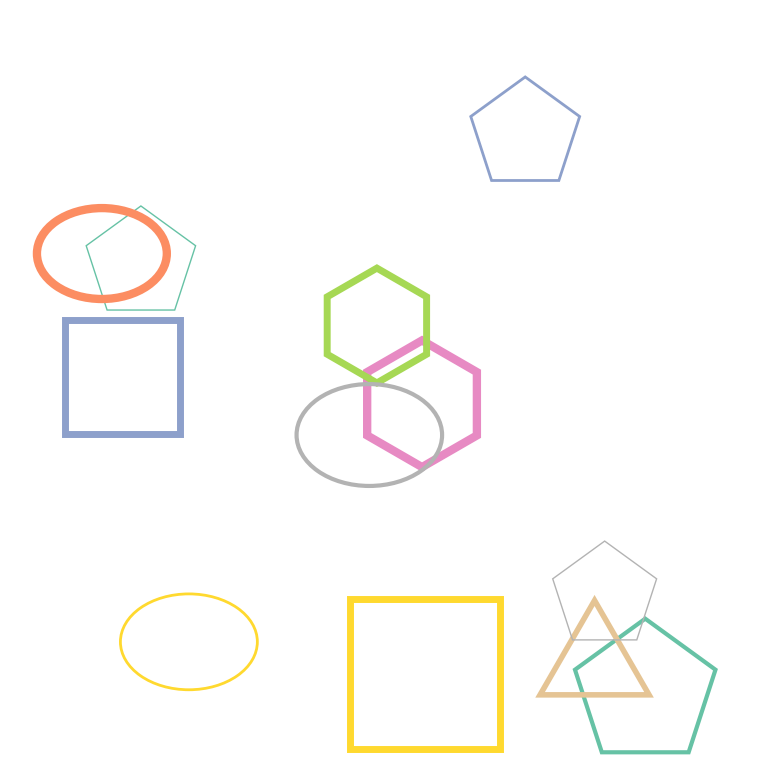[{"shape": "pentagon", "thickness": 1.5, "radius": 0.48, "center": [0.838, 0.101]}, {"shape": "pentagon", "thickness": 0.5, "radius": 0.37, "center": [0.183, 0.658]}, {"shape": "oval", "thickness": 3, "radius": 0.42, "center": [0.132, 0.671]}, {"shape": "pentagon", "thickness": 1, "radius": 0.37, "center": [0.682, 0.826]}, {"shape": "square", "thickness": 2.5, "radius": 0.37, "center": [0.159, 0.51]}, {"shape": "hexagon", "thickness": 3, "radius": 0.41, "center": [0.548, 0.476]}, {"shape": "hexagon", "thickness": 2.5, "radius": 0.37, "center": [0.489, 0.577]}, {"shape": "square", "thickness": 2.5, "radius": 0.49, "center": [0.552, 0.124]}, {"shape": "oval", "thickness": 1, "radius": 0.44, "center": [0.245, 0.166]}, {"shape": "triangle", "thickness": 2, "radius": 0.41, "center": [0.772, 0.138]}, {"shape": "pentagon", "thickness": 0.5, "radius": 0.35, "center": [0.785, 0.226]}, {"shape": "oval", "thickness": 1.5, "radius": 0.47, "center": [0.48, 0.435]}]